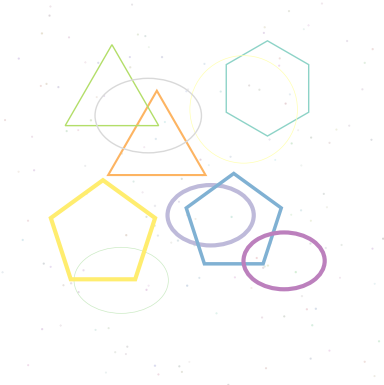[{"shape": "hexagon", "thickness": 1, "radius": 0.62, "center": [0.695, 0.77]}, {"shape": "circle", "thickness": 0.5, "radius": 0.7, "center": [0.633, 0.716]}, {"shape": "oval", "thickness": 3, "radius": 0.56, "center": [0.547, 0.441]}, {"shape": "pentagon", "thickness": 2.5, "radius": 0.65, "center": [0.607, 0.42]}, {"shape": "triangle", "thickness": 1.5, "radius": 0.73, "center": [0.407, 0.618]}, {"shape": "triangle", "thickness": 1, "radius": 0.7, "center": [0.291, 0.744]}, {"shape": "oval", "thickness": 1, "radius": 0.69, "center": [0.385, 0.7]}, {"shape": "oval", "thickness": 3, "radius": 0.53, "center": [0.738, 0.322]}, {"shape": "oval", "thickness": 0.5, "radius": 0.61, "center": [0.315, 0.272]}, {"shape": "pentagon", "thickness": 3, "radius": 0.71, "center": [0.267, 0.39]}]